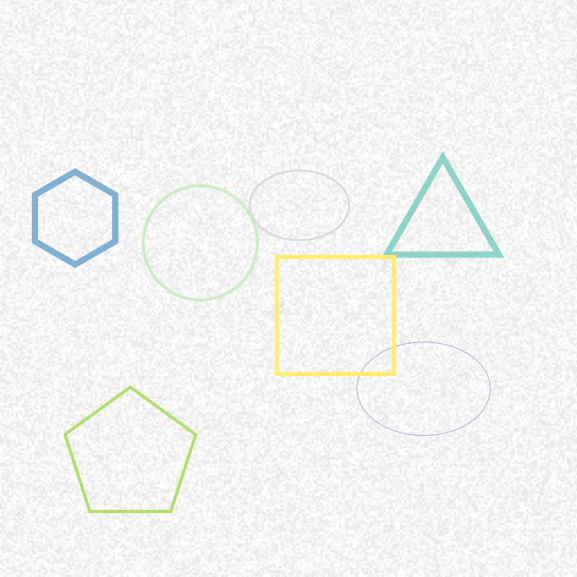[{"shape": "triangle", "thickness": 3, "radius": 0.56, "center": [0.767, 0.614]}, {"shape": "oval", "thickness": 0.5, "radius": 0.58, "center": [0.733, 0.326]}, {"shape": "hexagon", "thickness": 3, "radius": 0.4, "center": [0.13, 0.621]}, {"shape": "pentagon", "thickness": 1.5, "radius": 0.6, "center": [0.226, 0.21]}, {"shape": "oval", "thickness": 1, "radius": 0.43, "center": [0.518, 0.644]}, {"shape": "circle", "thickness": 1.5, "radius": 0.49, "center": [0.347, 0.579]}, {"shape": "square", "thickness": 2, "radius": 0.51, "center": [0.581, 0.453]}]